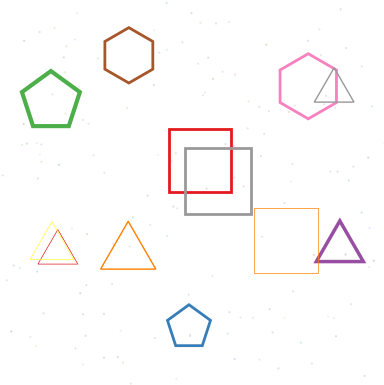[{"shape": "square", "thickness": 2, "radius": 0.41, "center": [0.519, 0.583]}, {"shape": "triangle", "thickness": 0.5, "radius": 0.3, "center": [0.15, 0.344]}, {"shape": "pentagon", "thickness": 2, "radius": 0.29, "center": [0.491, 0.15]}, {"shape": "pentagon", "thickness": 3, "radius": 0.4, "center": [0.132, 0.736]}, {"shape": "triangle", "thickness": 2.5, "radius": 0.35, "center": [0.883, 0.356]}, {"shape": "triangle", "thickness": 1, "radius": 0.41, "center": [0.333, 0.342]}, {"shape": "square", "thickness": 0.5, "radius": 0.42, "center": [0.742, 0.375]}, {"shape": "triangle", "thickness": 0.5, "radius": 0.33, "center": [0.135, 0.359]}, {"shape": "hexagon", "thickness": 2, "radius": 0.36, "center": [0.335, 0.856]}, {"shape": "hexagon", "thickness": 2, "radius": 0.42, "center": [0.801, 0.776]}, {"shape": "square", "thickness": 2, "radius": 0.43, "center": [0.567, 0.531]}, {"shape": "triangle", "thickness": 1, "radius": 0.3, "center": [0.868, 0.765]}]